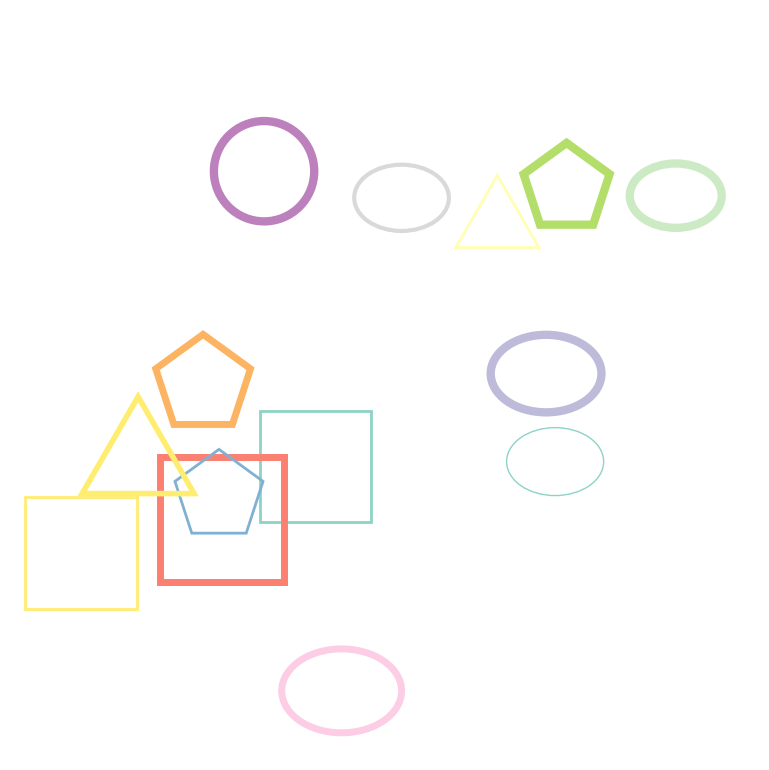[{"shape": "square", "thickness": 1, "radius": 0.36, "center": [0.41, 0.395]}, {"shape": "oval", "thickness": 0.5, "radius": 0.32, "center": [0.721, 0.401]}, {"shape": "triangle", "thickness": 1, "radius": 0.31, "center": [0.646, 0.71]}, {"shape": "oval", "thickness": 3, "radius": 0.36, "center": [0.709, 0.515]}, {"shape": "square", "thickness": 2.5, "radius": 0.4, "center": [0.289, 0.325]}, {"shape": "pentagon", "thickness": 1, "radius": 0.3, "center": [0.284, 0.356]}, {"shape": "pentagon", "thickness": 2.5, "radius": 0.32, "center": [0.264, 0.501]}, {"shape": "pentagon", "thickness": 3, "radius": 0.29, "center": [0.736, 0.756]}, {"shape": "oval", "thickness": 2.5, "radius": 0.39, "center": [0.444, 0.103]}, {"shape": "oval", "thickness": 1.5, "radius": 0.31, "center": [0.522, 0.743]}, {"shape": "circle", "thickness": 3, "radius": 0.33, "center": [0.343, 0.778]}, {"shape": "oval", "thickness": 3, "radius": 0.3, "center": [0.878, 0.746]}, {"shape": "triangle", "thickness": 2, "radius": 0.42, "center": [0.179, 0.401]}, {"shape": "square", "thickness": 1, "radius": 0.37, "center": [0.105, 0.282]}]